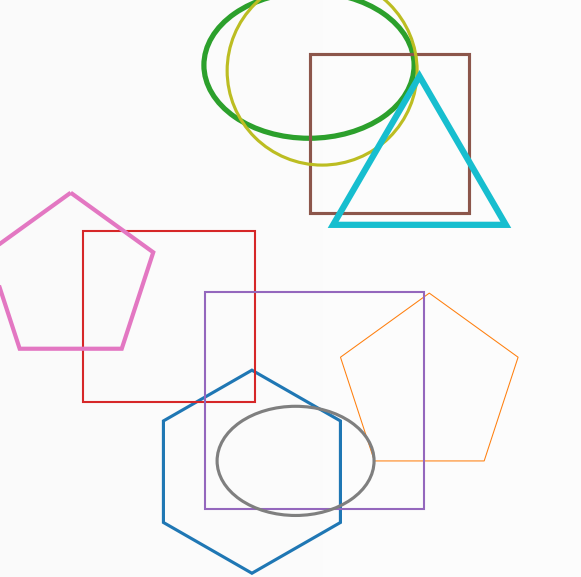[{"shape": "hexagon", "thickness": 1.5, "radius": 0.88, "center": [0.433, 0.182]}, {"shape": "pentagon", "thickness": 0.5, "radius": 0.8, "center": [0.739, 0.331]}, {"shape": "oval", "thickness": 2.5, "radius": 0.9, "center": [0.532, 0.886]}, {"shape": "square", "thickness": 1, "radius": 0.74, "center": [0.29, 0.452]}, {"shape": "square", "thickness": 1, "radius": 0.94, "center": [0.541, 0.306]}, {"shape": "square", "thickness": 1.5, "radius": 0.69, "center": [0.67, 0.768]}, {"shape": "pentagon", "thickness": 2, "radius": 0.75, "center": [0.122, 0.516]}, {"shape": "oval", "thickness": 1.5, "radius": 0.68, "center": [0.509, 0.201]}, {"shape": "circle", "thickness": 1.5, "radius": 0.82, "center": [0.554, 0.877]}, {"shape": "triangle", "thickness": 3, "radius": 0.86, "center": [0.722, 0.696]}]